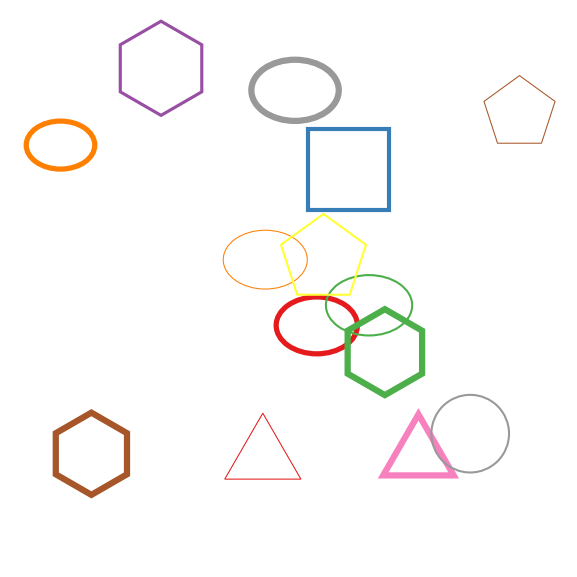[{"shape": "oval", "thickness": 2.5, "radius": 0.35, "center": [0.549, 0.436]}, {"shape": "triangle", "thickness": 0.5, "radius": 0.38, "center": [0.455, 0.208]}, {"shape": "square", "thickness": 2, "radius": 0.35, "center": [0.604, 0.706]}, {"shape": "hexagon", "thickness": 3, "radius": 0.37, "center": [0.666, 0.389]}, {"shape": "oval", "thickness": 1, "radius": 0.37, "center": [0.639, 0.47]}, {"shape": "hexagon", "thickness": 1.5, "radius": 0.41, "center": [0.279, 0.881]}, {"shape": "oval", "thickness": 2.5, "radius": 0.3, "center": [0.105, 0.748]}, {"shape": "oval", "thickness": 0.5, "radius": 0.36, "center": [0.459, 0.55]}, {"shape": "pentagon", "thickness": 1, "radius": 0.39, "center": [0.56, 0.551]}, {"shape": "hexagon", "thickness": 3, "radius": 0.36, "center": [0.158, 0.213]}, {"shape": "pentagon", "thickness": 0.5, "radius": 0.32, "center": [0.9, 0.804]}, {"shape": "triangle", "thickness": 3, "radius": 0.35, "center": [0.725, 0.211]}, {"shape": "oval", "thickness": 3, "radius": 0.38, "center": [0.511, 0.843]}, {"shape": "circle", "thickness": 1, "radius": 0.34, "center": [0.814, 0.248]}]